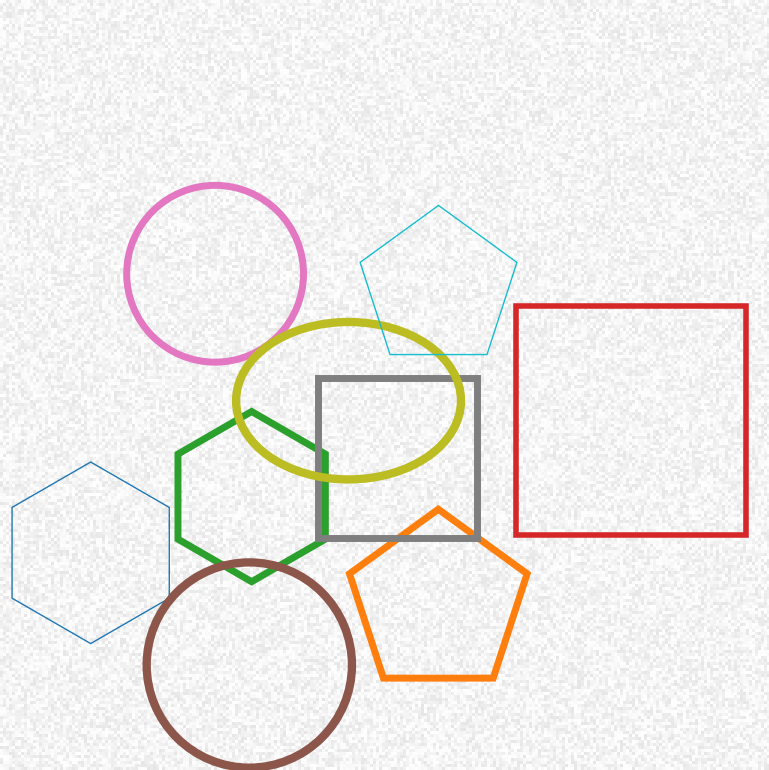[{"shape": "hexagon", "thickness": 0.5, "radius": 0.59, "center": [0.118, 0.282]}, {"shape": "pentagon", "thickness": 2.5, "radius": 0.61, "center": [0.569, 0.217]}, {"shape": "hexagon", "thickness": 2.5, "radius": 0.55, "center": [0.327, 0.355]}, {"shape": "square", "thickness": 2, "radius": 0.74, "center": [0.819, 0.454]}, {"shape": "circle", "thickness": 3, "radius": 0.67, "center": [0.324, 0.136]}, {"shape": "circle", "thickness": 2.5, "radius": 0.57, "center": [0.279, 0.644]}, {"shape": "square", "thickness": 2.5, "radius": 0.52, "center": [0.516, 0.405]}, {"shape": "oval", "thickness": 3, "radius": 0.73, "center": [0.453, 0.48]}, {"shape": "pentagon", "thickness": 0.5, "radius": 0.54, "center": [0.57, 0.626]}]